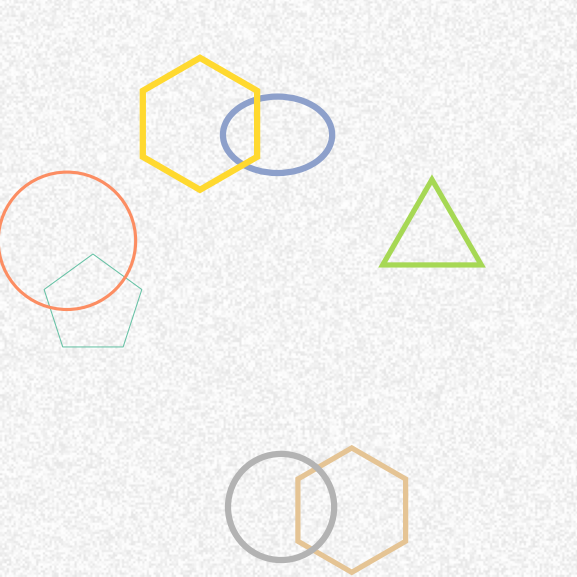[{"shape": "pentagon", "thickness": 0.5, "radius": 0.44, "center": [0.161, 0.47]}, {"shape": "circle", "thickness": 1.5, "radius": 0.59, "center": [0.116, 0.582]}, {"shape": "oval", "thickness": 3, "radius": 0.47, "center": [0.481, 0.766]}, {"shape": "triangle", "thickness": 2.5, "radius": 0.49, "center": [0.748, 0.59]}, {"shape": "hexagon", "thickness": 3, "radius": 0.57, "center": [0.346, 0.785]}, {"shape": "hexagon", "thickness": 2.5, "radius": 0.54, "center": [0.609, 0.116]}, {"shape": "circle", "thickness": 3, "radius": 0.46, "center": [0.487, 0.121]}]